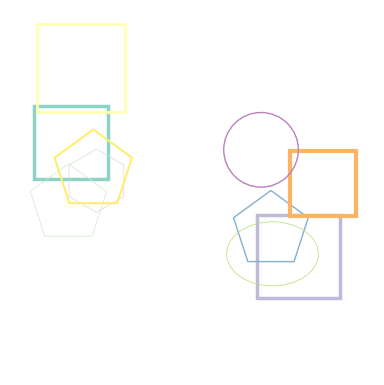[{"shape": "square", "thickness": 2.5, "radius": 0.48, "center": [0.185, 0.63]}, {"shape": "square", "thickness": 2, "radius": 0.57, "center": [0.211, 0.824]}, {"shape": "square", "thickness": 2.5, "radius": 0.54, "center": [0.776, 0.334]}, {"shape": "pentagon", "thickness": 1, "radius": 0.51, "center": [0.704, 0.403]}, {"shape": "square", "thickness": 3, "radius": 0.43, "center": [0.839, 0.524]}, {"shape": "oval", "thickness": 0.5, "radius": 0.59, "center": [0.708, 0.341]}, {"shape": "hexagon", "thickness": 0.5, "radius": 0.41, "center": [0.25, 0.53]}, {"shape": "circle", "thickness": 1, "radius": 0.48, "center": [0.678, 0.611]}, {"shape": "pentagon", "thickness": 0.5, "radius": 0.52, "center": [0.178, 0.471]}, {"shape": "pentagon", "thickness": 1.5, "radius": 0.53, "center": [0.242, 0.558]}]